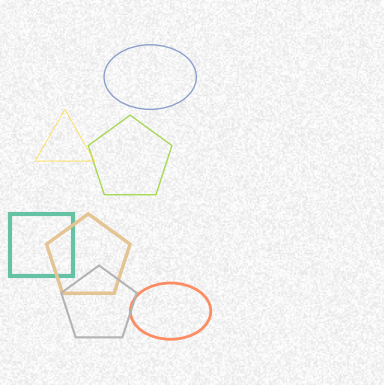[{"shape": "square", "thickness": 3, "radius": 0.41, "center": [0.107, 0.363]}, {"shape": "oval", "thickness": 2, "radius": 0.52, "center": [0.443, 0.192]}, {"shape": "oval", "thickness": 1, "radius": 0.6, "center": [0.39, 0.8]}, {"shape": "pentagon", "thickness": 1, "radius": 0.57, "center": [0.338, 0.587]}, {"shape": "triangle", "thickness": 0.5, "radius": 0.45, "center": [0.168, 0.626]}, {"shape": "pentagon", "thickness": 2.5, "radius": 0.57, "center": [0.229, 0.33]}, {"shape": "pentagon", "thickness": 1.5, "radius": 0.52, "center": [0.257, 0.207]}]